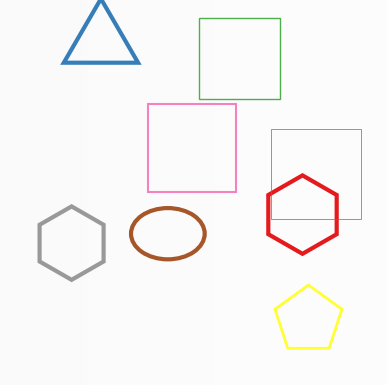[{"shape": "hexagon", "thickness": 3, "radius": 0.51, "center": [0.781, 0.443]}, {"shape": "triangle", "thickness": 3, "radius": 0.55, "center": [0.26, 0.892]}, {"shape": "square", "thickness": 1, "radius": 0.52, "center": [0.618, 0.848]}, {"shape": "square", "thickness": 0.5, "radius": 0.58, "center": [0.814, 0.548]}, {"shape": "pentagon", "thickness": 2, "radius": 0.45, "center": [0.796, 0.169]}, {"shape": "oval", "thickness": 3, "radius": 0.48, "center": [0.433, 0.393]}, {"shape": "square", "thickness": 1.5, "radius": 0.57, "center": [0.495, 0.616]}, {"shape": "hexagon", "thickness": 3, "radius": 0.48, "center": [0.185, 0.369]}]